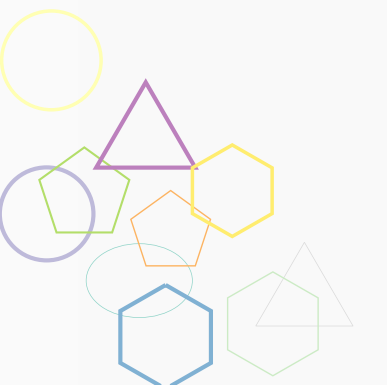[{"shape": "oval", "thickness": 0.5, "radius": 0.69, "center": [0.359, 0.271]}, {"shape": "circle", "thickness": 2.5, "radius": 0.64, "center": [0.133, 0.843]}, {"shape": "circle", "thickness": 3, "radius": 0.6, "center": [0.12, 0.444]}, {"shape": "hexagon", "thickness": 3, "radius": 0.67, "center": [0.427, 0.125]}, {"shape": "pentagon", "thickness": 1, "radius": 0.54, "center": [0.44, 0.397]}, {"shape": "pentagon", "thickness": 1.5, "radius": 0.61, "center": [0.218, 0.495]}, {"shape": "triangle", "thickness": 0.5, "radius": 0.72, "center": [0.786, 0.226]}, {"shape": "triangle", "thickness": 3, "radius": 0.74, "center": [0.376, 0.638]}, {"shape": "hexagon", "thickness": 1, "radius": 0.67, "center": [0.704, 0.159]}, {"shape": "hexagon", "thickness": 2.5, "radius": 0.59, "center": [0.599, 0.505]}]